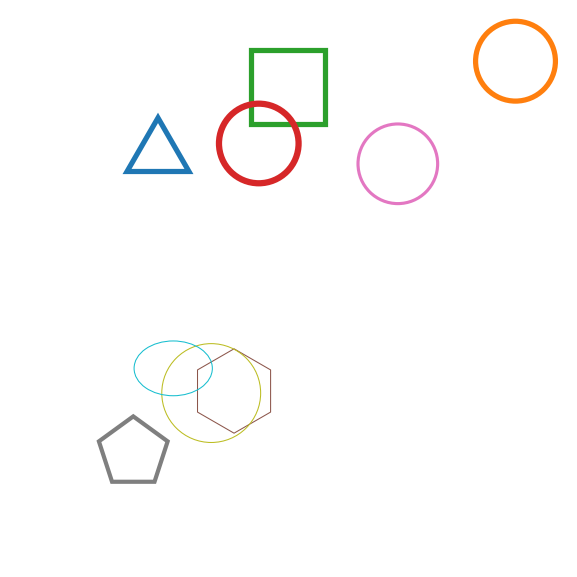[{"shape": "triangle", "thickness": 2.5, "radius": 0.31, "center": [0.274, 0.733]}, {"shape": "circle", "thickness": 2.5, "radius": 0.35, "center": [0.893, 0.893]}, {"shape": "square", "thickness": 2.5, "radius": 0.32, "center": [0.498, 0.848]}, {"shape": "circle", "thickness": 3, "radius": 0.34, "center": [0.448, 0.751]}, {"shape": "hexagon", "thickness": 0.5, "radius": 0.37, "center": [0.405, 0.322]}, {"shape": "circle", "thickness": 1.5, "radius": 0.34, "center": [0.689, 0.716]}, {"shape": "pentagon", "thickness": 2, "radius": 0.31, "center": [0.231, 0.216]}, {"shape": "circle", "thickness": 0.5, "radius": 0.43, "center": [0.366, 0.319]}, {"shape": "oval", "thickness": 0.5, "radius": 0.34, "center": [0.3, 0.361]}]